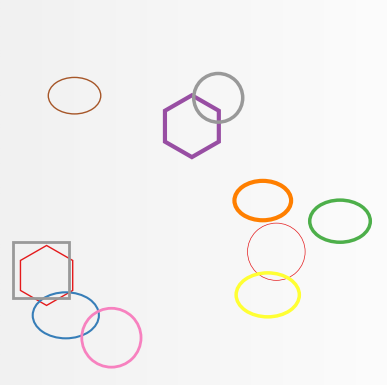[{"shape": "hexagon", "thickness": 1, "radius": 0.39, "center": [0.12, 0.285]}, {"shape": "circle", "thickness": 0.5, "radius": 0.37, "center": [0.713, 0.346]}, {"shape": "oval", "thickness": 1.5, "radius": 0.43, "center": [0.17, 0.181]}, {"shape": "oval", "thickness": 2.5, "radius": 0.39, "center": [0.877, 0.426]}, {"shape": "hexagon", "thickness": 3, "radius": 0.4, "center": [0.495, 0.672]}, {"shape": "oval", "thickness": 3, "radius": 0.37, "center": [0.678, 0.479]}, {"shape": "oval", "thickness": 2.5, "radius": 0.41, "center": [0.691, 0.234]}, {"shape": "oval", "thickness": 1, "radius": 0.34, "center": [0.192, 0.752]}, {"shape": "circle", "thickness": 2, "radius": 0.38, "center": [0.287, 0.123]}, {"shape": "circle", "thickness": 2.5, "radius": 0.32, "center": [0.563, 0.746]}, {"shape": "square", "thickness": 2, "radius": 0.36, "center": [0.107, 0.299]}]